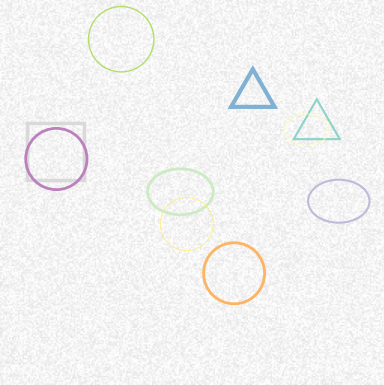[{"shape": "triangle", "thickness": 1.5, "radius": 0.35, "center": [0.823, 0.673]}, {"shape": "oval", "thickness": 0.5, "radius": 0.29, "center": [0.796, 0.663]}, {"shape": "oval", "thickness": 1.5, "radius": 0.4, "center": [0.88, 0.477]}, {"shape": "triangle", "thickness": 3, "radius": 0.33, "center": [0.657, 0.755]}, {"shape": "circle", "thickness": 2, "radius": 0.4, "center": [0.608, 0.29]}, {"shape": "circle", "thickness": 1, "radius": 0.42, "center": [0.315, 0.898]}, {"shape": "square", "thickness": 2.5, "radius": 0.37, "center": [0.144, 0.606]}, {"shape": "circle", "thickness": 2, "radius": 0.4, "center": [0.146, 0.587]}, {"shape": "oval", "thickness": 2, "radius": 0.43, "center": [0.469, 0.502]}, {"shape": "circle", "thickness": 0.5, "radius": 0.34, "center": [0.485, 0.418]}]